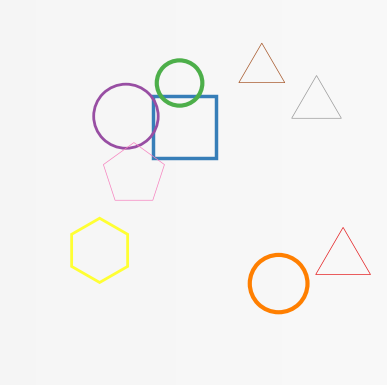[{"shape": "triangle", "thickness": 0.5, "radius": 0.41, "center": [0.885, 0.328]}, {"shape": "square", "thickness": 2.5, "radius": 0.4, "center": [0.476, 0.671]}, {"shape": "circle", "thickness": 3, "radius": 0.29, "center": [0.463, 0.784]}, {"shape": "circle", "thickness": 2, "radius": 0.42, "center": [0.325, 0.698]}, {"shape": "circle", "thickness": 3, "radius": 0.37, "center": [0.719, 0.263]}, {"shape": "hexagon", "thickness": 2, "radius": 0.42, "center": [0.257, 0.35]}, {"shape": "triangle", "thickness": 0.5, "radius": 0.34, "center": [0.676, 0.82]}, {"shape": "pentagon", "thickness": 0.5, "radius": 0.41, "center": [0.346, 0.547]}, {"shape": "triangle", "thickness": 0.5, "radius": 0.37, "center": [0.817, 0.73]}]